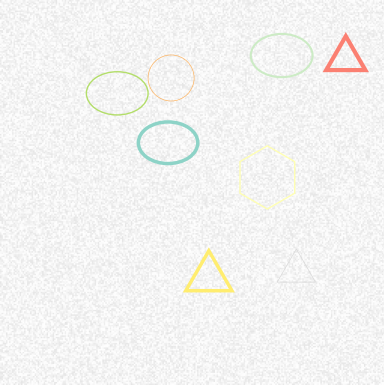[{"shape": "oval", "thickness": 2.5, "radius": 0.39, "center": [0.437, 0.629]}, {"shape": "hexagon", "thickness": 1, "radius": 0.41, "center": [0.694, 0.539]}, {"shape": "triangle", "thickness": 3, "radius": 0.29, "center": [0.898, 0.847]}, {"shape": "circle", "thickness": 0.5, "radius": 0.3, "center": [0.444, 0.797]}, {"shape": "oval", "thickness": 1, "radius": 0.4, "center": [0.304, 0.758]}, {"shape": "triangle", "thickness": 0.5, "radius": 0.29, "center": [0.77, 0.296]}, {"shape": "oval", "thickness": 1.5, "radius": 0.4, "center": [0.732, 0.856]}, {"shape": "triangle", "thickness": 2.5, "radius": 0.35, "center": [0.542, 0.279]}]